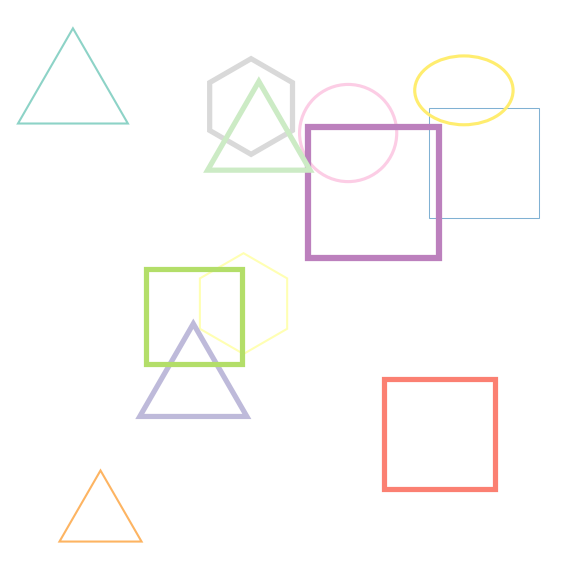[{"shape": "triangle", "thickness": 1, "radius": 0.55, "center": [0.126, 0.84]}, {"shape": "hexagon", "thickness": 1, "radius": 0.44, "center": [0.422, 0.473]}, {"shape": "triangle", "thickness": 2.5, "radius": 0.54, "center": [0.335, 0.332]}, {"shape": "square", "thickness": 2.5, "radius": 0.48, "center": [0.761, 0.248]}, {"shape": "square", "thickness": 0.5, "radius": 0.48, "center": [0.838, 0.716]}, {"shape": "triangle", "thickness": 1, "radius": 0.41, "center": [0.174, 0.102]}, {"shape": "square", "thickness": 2.5, "radius": 0.41, "center": [0.335, 0.451]}, {"shape": "circle", "thickness": 1.5, "radius": 0.42, "center": [0.603, 0.769]}, {"shape": "hexagon", "thickness": 2.5, "radius": 0.41, "center": [0.435, 0.815]}, {"shape": "square", "thickness": 3, "radius": 0.57, "center": [0.647, 0.666]}, {"shape": "triangle", "thickness": 2.5, "radius": 0.51, "center": [0.448, 0.756]}, {"shape": "oval", "thickness": 1.5, "radius": 0.43, "center": [0.803, 0.843]}]